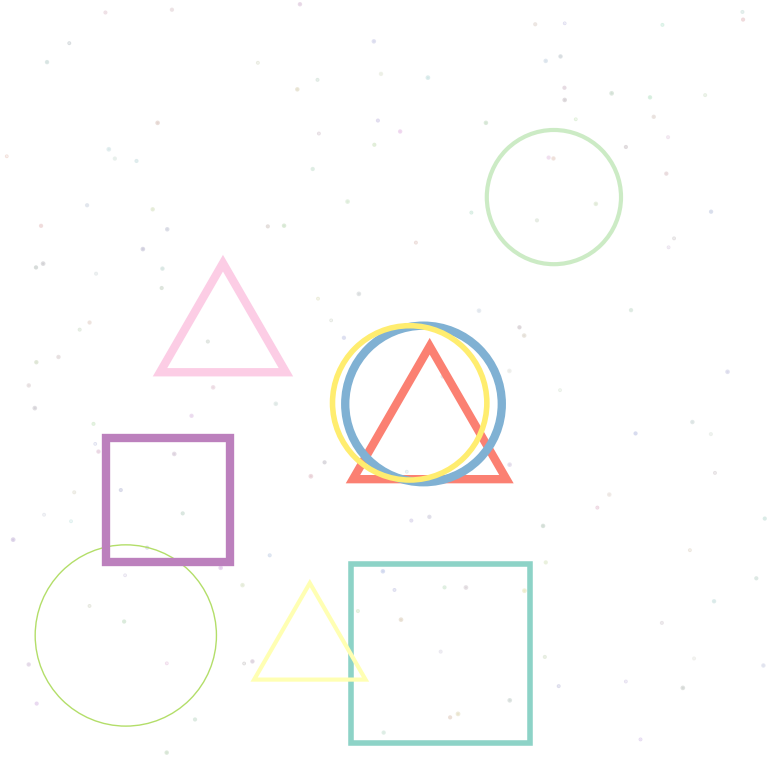[{"shape": "square", "thickness": 2, "radius": 0.58, "center": [0.572, 0.152]}, {"shape": "triangle", "thickness": 1.5, "radius": 0.42, "center": [0.402, 0.159]}, {"shape": "triangle", "thickness": 3, "radius": 0.58, "center": [0.558, 0.435]}, {"shape": "circle", "thickness": 3, "radius": 0.51, "center": [0.55, 0.475]}, {"shape": "circle", "thickness": 0.5, "radius": 0.59, "center": [0.163, 0.175]}, {"shape": "triangle", "thickness": 3, "radius": 0.47, "center": [0.29, 0.564]}, {"shape": "square", "thickness": 3, "radius": 0.4, "center": [0.218, 0.35]}, {"shape": "circle", "thickness": 1.5, "radius": 0.44, "center": [0.719, 0.744]}, {"shape": "circle", "thickness": 2, "radius": 0.5, "center": [0.532, 0.477]}]